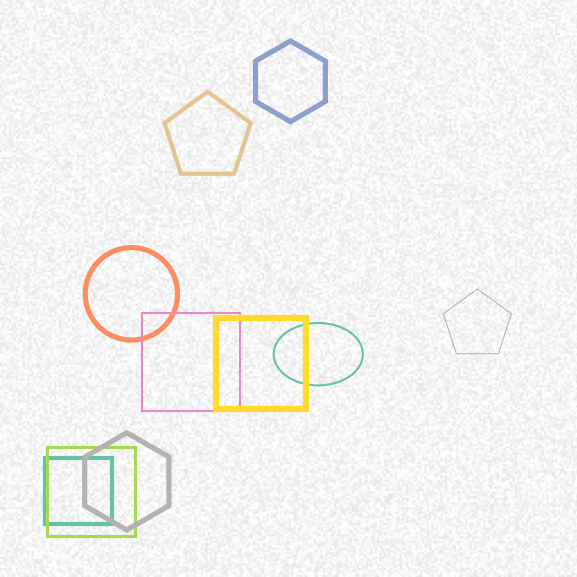[{"shape": "oval", "thickness": 1, "radius": 0.39, "center": [0.551, 0.386]}, {"shape": "square", "thickness": 2, "radius": 0.29, "center": [0.136, 0.149]}, {"shape": "circle", "thickness": 2.5, "radius": 0.4, "center": [0.228, 0.49]}, {"shape": "hexagon", "thickness": 2.5, "radius": 0.35, "center": [0.503, 0.858]}, {"shape": "square", "thickness": 1, "radius": 0.42, "center": [0.331, 0.372]}, {"shape": "square", "thickness": 1.5, "radius": 0.38, "center": [0.158, 0.147]}, {"shape": "square", "thickness": 3, "radius": 0.39, "center": [0.452, 0.37]}, {"shape": "pentagon", "thickness": 2, "radius": 0.39, "center": [0.359, 0.762]}, {"shape": "pentagon", "thickness": 0.5, "radius": 0.31, "center": [0.827, 0.437]}, {"shape": "hexagon", "thickness": 2.5, "radius": 0.42, "center": [0.22, 0.166]}]